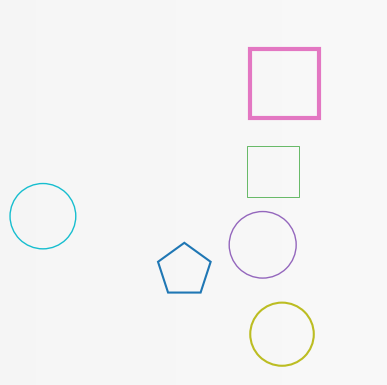[{"shape": "pentagon", "thickness": 1.5, "radius": 0.36, "center": [0.476, 0.298]}, {"shape": "square", "thickness": 0.5, "radius": 0.34, "center": [0.704, 0.554]}, {"shape": "circle", "thickness": 1, "radius": 0.43, "center": [0.678, 0.364]}, {"shape": "square", "thickness": 3, "radius": 0.44, "center": [0.735, 0.784]}, {"shape": "circle", "thickness": 1.5, "radius": 0.41, "center": [0.728, 0.132]}, {"shape": "circle", "thickness": 1, "radius": 0.42, "center": [0.111, 0.438]}]